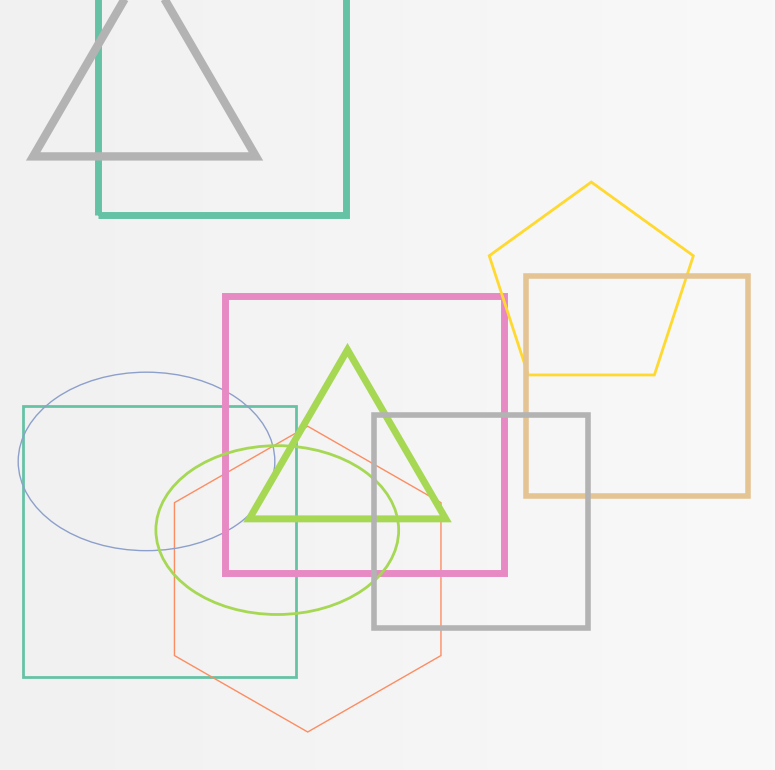[{"shape": "square", "thickness": 1, "radius": 0.88, "center": [0.206, 0.297]}, {"shape": "square", "thickness": 2.5, "radius": 0.8, "center": [0.286, 0.881]}, {"shape": "hexagon", "thickness": 0.5, "radius": 0.99, "center": [0.397, 0.248]}, {"shape": "oval", "thickness": 0.5, "radius": 0.83, "center": [0.189, 0.401]}, {"shape": "square", "thickness": 2.5, "radius": 0.9, "center": [0.471, 0.436]}, {"shape": "triangle", "thickness": 2.5, "radius": 0.73, "center": [0.448, 0.399]}, {"shape": "oval", "thickness": 1, "radius": 0.78, "center": [0.358, 0.312]}, {"shape": "pentagon", "thickness": 1, "radius": 0.69, "center": [0.763, 0.625]}, {"shape": "square", "thickness": 2, "radius": 0.72, "center": [0.822, 0.499]}, {"shape": "square", "thickness": 2, "radius": 0.69, "center": [0.621, 0.323]}, {"shape": "triangle", "thickness": 3, "radius": 0.83, "center": [0.187, 0.88]}]